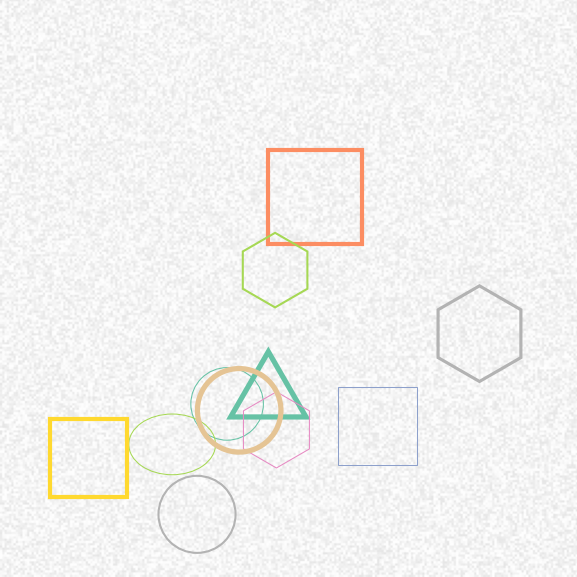[{"shape": "triangle", "thickness": 2.5, "radius": 0.38, "center": [0.465, 0.315]}, {"shape": "circle", "thickness": 0.5, "radius": 0.31, "center": [0.393, 0.3]}, {"shape": "square", "thickness": 2, "radius": 0.41, "center": [0.546, 0.657]}, {"shape": "square", "thickness": 0.5, "radius": 0.34, "center": [0.653, 0.262]}, {"shape": "hexagon", "thickness": 0.5, "radius": 0.33, "center": [0.479, 0.255]}, {"shape": "hexagon", "thickness": 1, "radius": 0.32, "center": [0.476, 0.531]}, {"shape": "oval", "thickness": 0.5, "radius": 0.38, "center": [0.298, 0.23]}, {"shape": "square", "thickness": 2, "radius": 0.34, "center": [0.153, 0.206]}, {"shape": "circle", "thickness": 2.5, "radius": 0.36, "center": [0.414, 0.289]}, {"shape": "hexagon", "thickness": 1.5, "radius": 0.41, "center": [0.83, 0.421]}, {"shape": "circle", "thickness": 1, "radius": 0.33, "center": [0.341, 0.108]}]